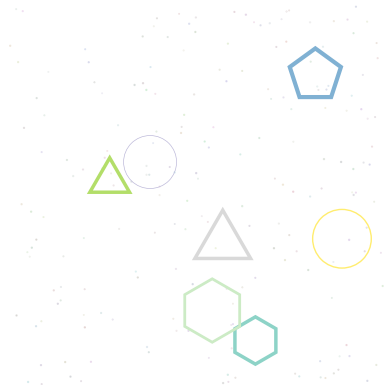[{"shape": "hexagon", "thickness": 2.5, "radius": 0.31, "center": [0.663, 0.116]}, {"shape": "circle", "thickness": 0.5, "radius": 0.34, "center": [0.39, 0.579]}, {"shape": "pentagon", "thickness": 3, "radius": 0.35, "center": [0.819, 0.804]}, {"shape": "triangle", "thickness": 2.5, "radius": 0.3, "center": [0.285, 0.53]}, {"shape": "triangle", "thickness": 2.5, "radius": 0.42, "center": [0.579, 0.37]}, {"shape": "hexagon", "thickness": 2, "radius": 0.41, "center": [0.551, 0.193]}, {"shape": "circle", "thickness": 1, "radius": 0.38, "center": [0.888, 0.38]}]